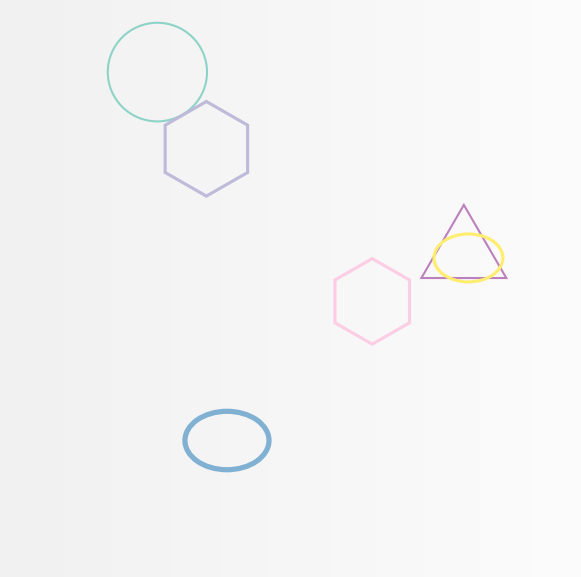[{"shape": "circle", "thickness": 1, "radius": 0.43, "center": [0.271, 0.874]}, {"shape": "hexagon", "thickness": 1.5, "radius": 0.41, "center": [0.355, 0.741]}, {"shape": "oval", "thickness": 2.5, "radius": 0.36, "center": [0.39, 0.236]}, {"shape": "hexagon", "thickness": 1.5, "radius": 0.37, "center": [0.64, 0.477]}, {"shape": "triangle", "thickness": 1, "radius": 0.42, "center": [0.798, 0.56]}, {"shape": "oval", "thickness": 1.5, "radius": 0.3, "center": [0.806, 0.552]}]